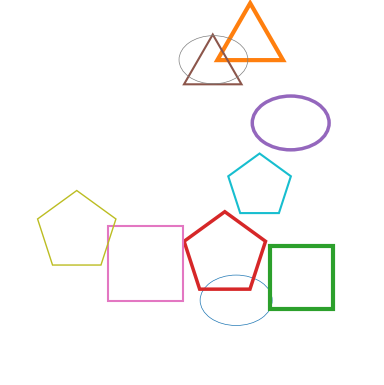[{"shape": "oval", "thickness": 0.5, "radius": 0.47, "center": [0.613, 0.22]}, {"shape": "triangle", "thickness": 3, "radius": 0.49, "center": [0.65, 0.893]}, {"shape": "square", "thickness": 3, "radius": 0.42, "center": [0.783, 0.279]}, {"shape": "pentagon", "thickness": 2.5, "radius": 0.56, "center": [0.584, 0.339]}, {"shape": "oval", "thickness": 2.5, "radius": 0.5, "center": [0.755, 0.681]}, {"shape": "triangle", "thickness": 1.5, "radius": 0.43, "center": [0.553, 0.824]}, {"shape": "square", "thickness": 1.5, "radius": 0.49, "center": [0.378, 0.315]}, {"shape": "oval", "thickness": 0.5, "radius": 0.45, "center": [0.554, 0.845]}, {"shape": "pentagon", "thickness": 1, "radius": 0.53, "center": [0.199, 0.398]}, {"shape": "pentagon", "thickness": 1.5, "radius": 0.43, "center": [0.674, 0.516]}]